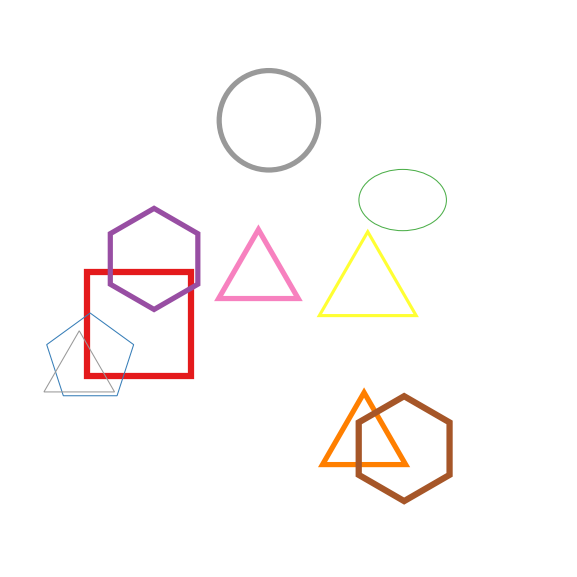[{"shape": "square", "thickness": 3, "radius": 0.45, "center": [0.241, 0.439]}, {"shape": "pentagon", "thickness": 0.5, "radius": 0.4, "center": [0.156, 0.378]}, {"shape": "oval", "thickness": 0.5, "radius": 0.38, "center": [0.697, 0.653]}, {"shape": "hexagon", "thickness": 2.5, "radius": 0.44, "center": [0.267, 0.551]}, {"shape": "triangle", "thickness": 2.5, "radius": 0.42, "center": [0.63, 0.236]}, {"shape": "triangle", "thickness": 1.5, "radius": 0.48, "center": [0.637, 0.501]}, {"shape": "hexagon", "thickness": 3, "radius": 0.45, "center": [0.7, 0.222]}, {"shape": "triangle", "thickness": 2.5, "radius": 0.4, "center": [0.447, 0.522]}, {"shape": "circle", "thickness": 2.5, "radius": 0.43, "center": [0.466, 0.791]}, {"shape": "triangle", "thickness": 0.5, "radius": 0.35, "center": [0.137, 0.356]}]